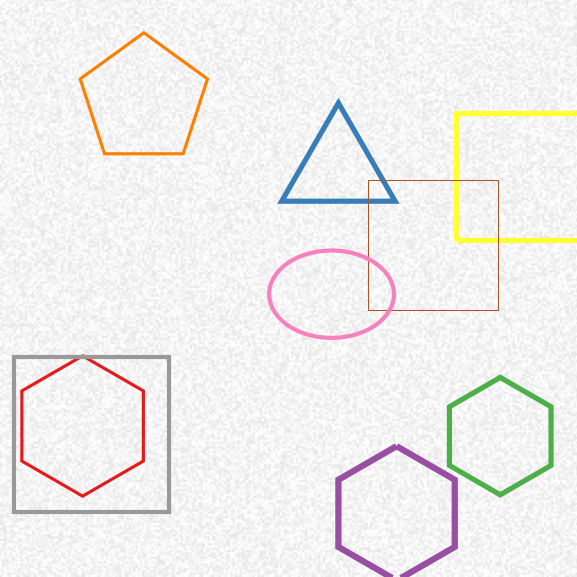[{"shape": "hexagon", "thickness": 1.5, "radius": 0.61, "center": [0.143, 0.261]}, {"shape": "triangle", "thickness": 2.5, "radius": 0.57, "center": [0.586, 0.707]}, {"shape": "hexagon", "thickness": 2.5, "radius": 0.51, "center": [0.866, 0.244]}, {"shape": "hexagon", "thickness": 3, "radius": 0.58, "center": [0.687, 0.11]}, {"shape": "pentagon", "thickness": 1.5, "radius": 0.58, "center": [0.249, 0.827]}, {"shape": "square", "thickness": 2.5, "radius": 0.55, "center": [0.899, 0.694]}, {"shape": "square", "thickness": 0.5, "radius": 0.56, "center": [0.75, 0.575]}, {"shape": "oval", "thickness": 2, "radius": 0.54, "center": [0.574, 0.49]}, {"shape": "square", "thickness": 2, "radius": 0.67, "center": [0.158, 0.247]}]